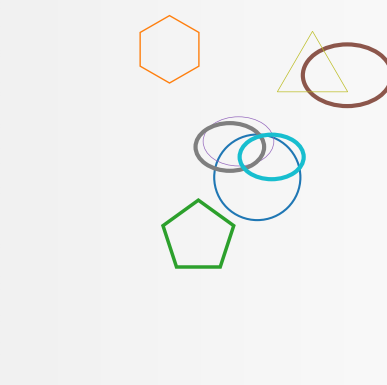[{"shape": "circle", "thickness": 1.5, "radius": 0.56, "center": [0.664, 0.539]}, {"shape": "hexagon", "thickness": 1, "radius": 0.44, "center": [0.437, 0.872]}, {"shape": "pentagon", "thickness": 2.5, "radius": 0.48, "center": [0.512, 0.384]}, {"shape": "oval", "thickness": 0.5, "radius": 0.46, "center": [0.615, 0.633]}, {"shape": "oval", "thickness": 3, "radius": 0.57, "center": [0.896, 0.805]}, {"shape": "oval", "thickness": 3, "radius": 0.44, "center": [0.593, 0.618]}, {"shape": "triangle", "thickness": 0.5, "radius": 0.52, "center": [0.806, 0.814]}, {"shape": "oval", "thickness": 3, "radius": 0.41, "center": [0.701, 0.592]}]